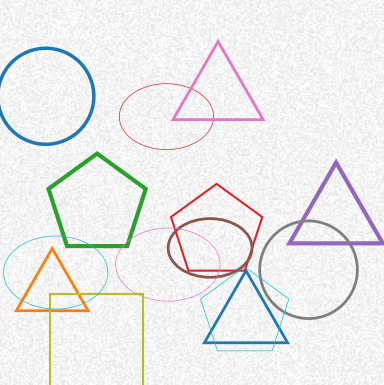[{"shape": "circle", "thickness": 2.5, "radius": 0.62, "center": [0.119, 0.75]}, {"shape": "triangle", "thickness": 2, "radius": 0.62, "center": [0.639, 0.172]}, {"shape": "triangle", "thickness": 2, "radius": 0.54, "center": [0.136, 0.247]}, {"shape": "pentagon", "thickness": 3, "radius": 0.66, "center": [0.252, 0.468]}, {"shape": "pentagon", "thickness": 1.5, "radius": 0.62, "center": [0.563, 0.398]}, {"shape": "oval", "thickness": 0.5, "radius": 0.61, "center": [0.432, 0.697]}, {"shape": "triangle", "thickness": 3, "radius": 0.7, "center": [0.873, 0.438]}, {"shape": "oval", "thickness": 2, "radius": 0.54, "center": [0.546, 0.356]}, {"shape": "triangle", "thickness": 2, "radius": 0.68, "center": [0.567, 0.757]}, {"shape": "oval", "thickness": 0.5, "radius": 0.68, "center": [0.436, 0.313]}, {"shape": "circle", "thickness": 2, "radius": 0.63, "center": [0.801, 0.299]}, {"shape": "square", "thickness": 1.5, "radius": 0.6, "center": [0.251, 0.116]}, {"shape": "oval", "thickness": 0.5, "radius": 0.68, "center": [0.145, 0.292]}, {"shape": "pentagon", "thickness": 0.5, "radius": 0.6, "center": [0.636, 0.186]}]